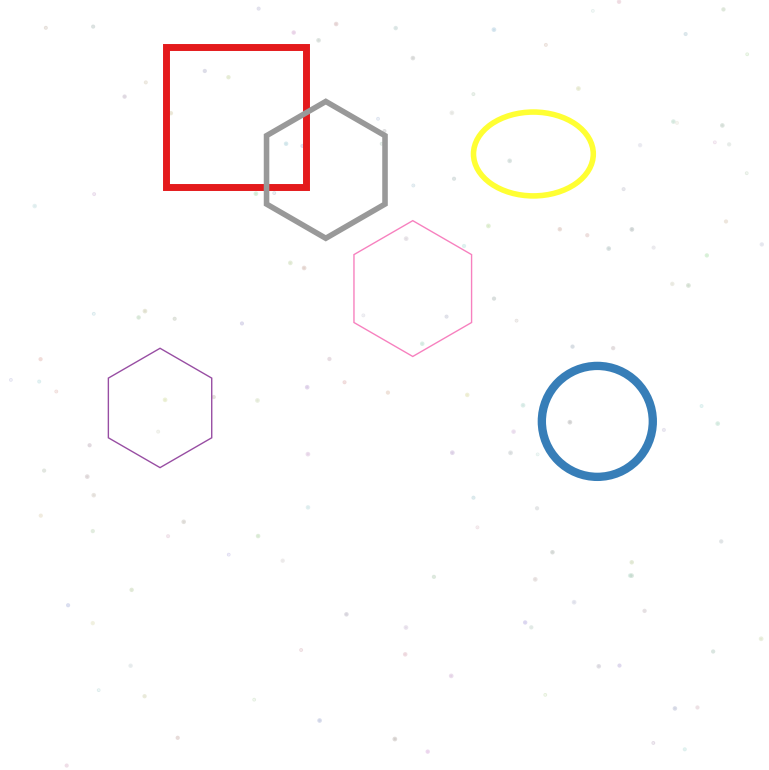[{"shape": "square", "thickness": 2.5, "radius": 0.45, "center": [0.307, 0.848]}, {"shape": "circle", "thickness": 3, "radius": 0.36, "center": [0.776, 0.453]}, {"shape": "hexagon", "thickness": 0.5, "radius": 0.39, "center": [0.208, 0.47]}, {"shape": "oval", "thickness": 2, "radius": 0.39, "center": [0.693, 0.8]}, {"shape": "hexagon", "thickness": 0.5, "radius": 0.44, "center": [0.536, 0.625]}, {"shape": "hexagon", "thickness": 2, "radius": 0.44, "center": [0.423, 0.779]}]